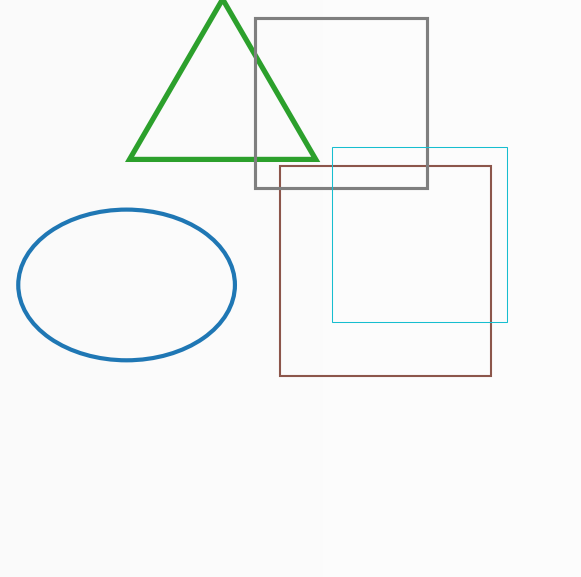[{"shape": "oval", "thickness": 2, "radius": 0.93, "center": [0.218, 0.506]}, {"shape": "triangle", "thickness": 2.5, "radius": 0.92, "center": [0.383, 0.816]}, {"shape": "square", "thickness": 1, "radius": 0.91, "center": [0.663, 0.529]}, {"shape": "square", "thickness": 1.5, "radius": 0.74, "center": [0.587, 0.821]}, {"shape": "square", "thickness": 0.5, "radius": 0.75, "center": [0.722, 0.593]}]